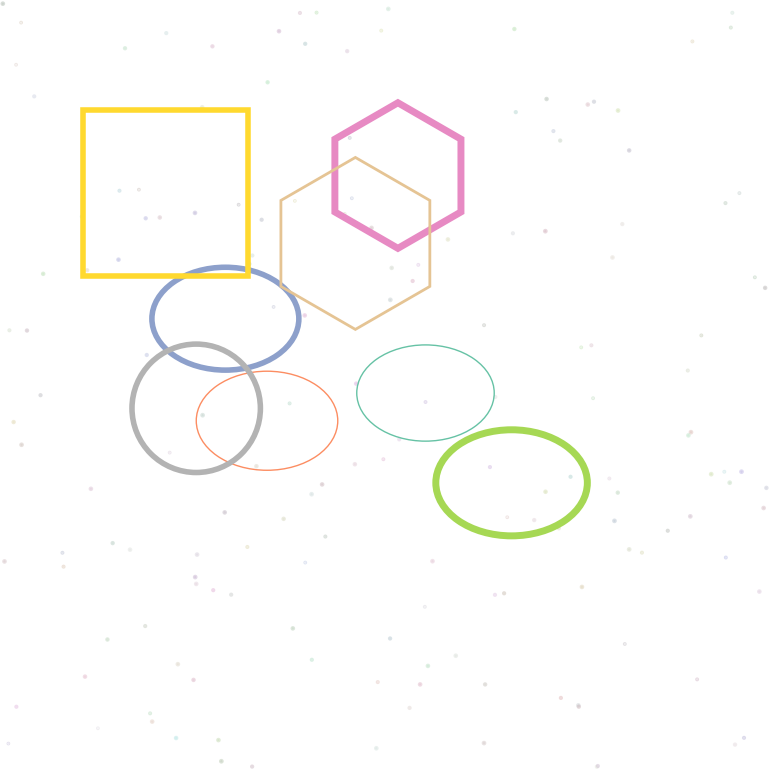[{"shape": "oval", "thickness": 0.5, "radius": 0.45, "center": [0.553, 0.49]}, {"shape": "oval", "thickness": 0.5, "radius": 0.46, "center": [0.347, 0.454]}, {"shape": "oval", "thickness": 2, "radius": 0.48, "center": [0.293, 0.586]}, {"shape": "hexagon", "thickness": 2.5, "radius": 0.47, "center": [0.517, 0.772]}, {"shape": "oval", "thickness": 2.5, "radius": 0.49, "center": [0.664, 0.373]}, {"shape": "square", "thickness": 2, "radius": 0.54, "center": [0.215, 0.749]}, {"shape": "hexagon", "thickness": 1, "radius": 0.56, "center": [0.462, 0.684]}, {"shape": "circle", "thickness": 2, "radius": 0.42, "center": [0.255, 0.47]}]